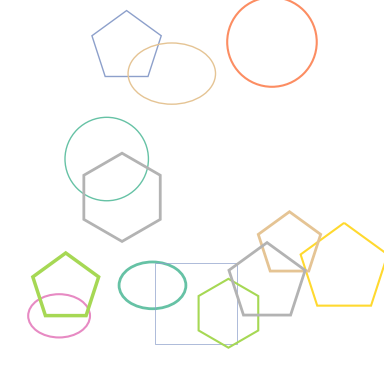[{"shape": "oval", "thickness": 2, "radius": 0.43, "center": [0.396, 0.259]}, {"shape": "circle", "thickness": 1, "radius": 0.54, "center": [0.277, 0.587]}, {"shape": "circle", "thickness": 1.5, "radius": 0.58, "center": [0.706, 0.891]}, {"shape": "square", "thickness": 0.5, "radius": 0.53, "center": [0.51, 0.212]}, {"shape": "pentagon", "thickness": 1, "radius": 0.47, "center": [0.329, 0.878]}, {"shape": "oval", "thickness": 1.5, "radius": 0.4, "center": [0.153, 0.18]}, {"shape": "pentagon", "thickness": 2.5, "radius": 0.45, "center": [0.171, 0.253]}, {"shape": "hexagon", "thickness": 1.5, "radius": 0.45, "center": [0.593, 0.186]}, {"shape": "pentagon", "thickness": 1.5, "radius": 0.59, "center": [0.894, 0.302]}, {"shape": "oval", "thickness": 1, "radius": 0.57, "center": [0.446, 0.809]}, {"shape": "pentagon", "thickness": 2, "radius": 0.43, "center": [0.752, 0.365]}, {"shape": "pentagon", "thickness": 2, "radius": 0.52, "center": [0.694, 0.266]}, {"shape": "hexagon", "thickness": 2, "radius": 0.57, "center": [0.317, 0.487]}]